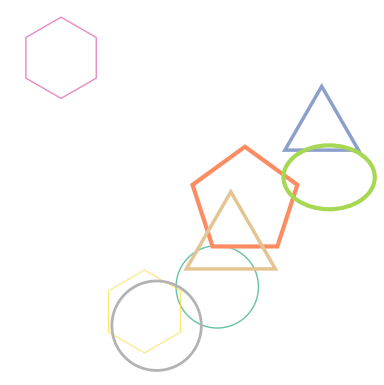[{"shape": "circle", "thickness": 1, "radius": 0.54, "center": [0.564, 0.255]}, {"shape": "pentagon", "thickness": 3, "radius": 0.72, "center": [0.636, 0.476]}, {"shape": "triangle", "thickness": 2.5, "radius": 0.55, "center": [0.836, 0.665]}, {"shape": "hexagon", "thickness": 1, "radius": 0.53, "center": [0.159, 0.85]}, {"shape": "oval", "thickness": 3, "radius": 0.59, "center": [0.855, 0.539]}, {"shape": "hexagon", "thickness": 0.5, "radius": 0.54, "center": [0.375, 0.191]}, {"shape": "triangle", "thickness": 2.5, "radius": 0.67, "center": [0.6, 0.368]}, {"shape": "circle", "thickness": 2, "radius": 0.58, "center": [0.407, 0.154]}]